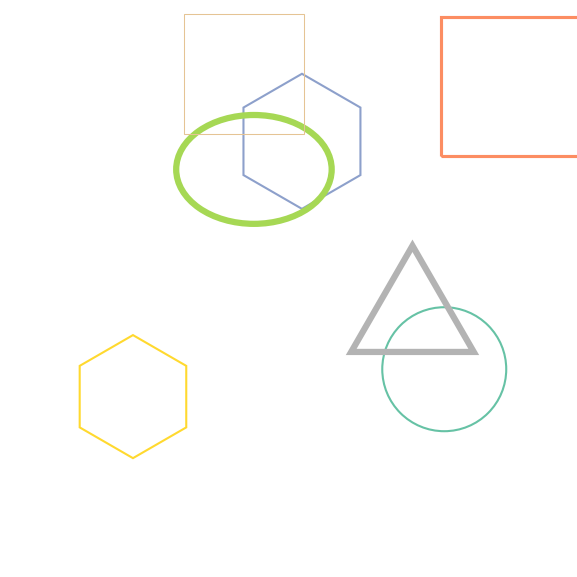[{"shape": "circle", "thickness": 1, "radius": 0.54, "center": [0.769, 0.36]}, {"shape": "square", "thickness": 1.5, "radius": 0.6, "center": [0.885, 0.849]}, {"shape": "hexagon", "thickness": 1, "radius": 0.58, "center": [0.523, 0.754]}, {"shape": "oval", "thickness": 3, "radius": 0.67, "center": [0.44, 0.706]}, {"shape": "hexagon", "thickness": 1, "radius": 0.53, "center": [0.23, 0.312]}, {"shape": "square", "thickness": 0.5, "radius": 0.52, "center": [0.423, 0.871]}, {"shape": "triangle", "thickness": 3, "radius": 0.61, "center": [0.714, 0.451]}]